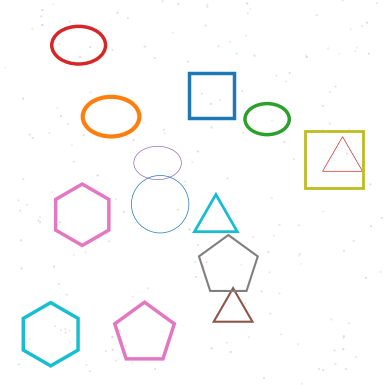[{"shape": "circle", "thickness": 0.5, "radius": 0.37, "center": [0.416, 0.47]}, {"shape": "square", "thickness": 2.5, "radius": 0.29, "center": [0.55, 0.753]}, {"shape": "oval", "thickness": 3, "radius": 0.37, "center": [0.288, 0.697]}, {"shape": "oval", "thickness": 2.5, "radius": 0.29, "center": [0.694, 0.691]}, {"shape": "triangle", "thickness": 0.5, "radius": 0.3, "center": [0.89, 0.585]}, {"shape": "oval", "thickness": 2.5, "radius": 0.35, "center": [0.204, 0.883]}, {"shape": "oval", "thickness": 0.5, "radius": 0.31, "center": [0.409, 0.577]}, {"shape": "triangle", "thickness": 1.5, "radius": 0.29, "center": [0.605, 0.193]}, {"shape": "pentagon", "thickness": 2.5, "radius": 0.41, "center": [0.375, 0.134]}, {"shape": "hexagon", "thickness": 2.5, "radius": 0.4, "center": [0.214, 0.442]}, {"shape": "pentagon", "thickness": 1.5, "radius": 0.4, "center": [0.593, 0.309]}, {"shape": "square", "thickness": 2, "radius": 0.37, "center": [0.868, 0.586]}, {"shape": "triangle", "thickness": 2, "radius": 0.32, "center": [0.561, 0.43]}, {"shape": "hexagon", "thickness": 2.5, "radius": 0.41, "center": [0.132, 0.132]}]